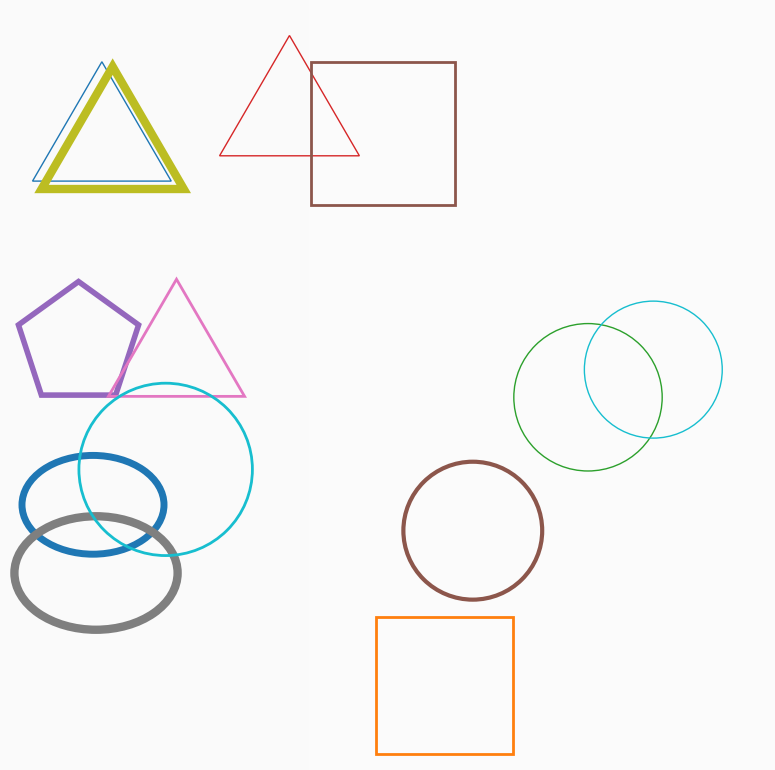[{"shape": "oval", "thickness": 2.5, "radius": 0.46, "center": [0.12, 0.344]}, {"shape": "triangle", "thickness": 0.5, "radius": 0.52, "center": [0.131, 0.816]}, {"shape": "square", "thickness": 1, "radius": 0.44, "center": [0.574, 0.11]}, {"shape": "circle", "thickness": 0.5, "radius": 0.48, "center": [0.759, 0.484]}, {"shape": "triangle", "thickness": 0.5, "radius": 0.52, "center": [0.374, 0.85]}, {"shape": "pentagon", "thickness": 2, "radius": 0.41, "center": [0.101, 0.553]}, {"shape": "square", "thickness": 1, "radius": 0.46, "center": [0.494, 0.826]}, {"shape": "circle", "thickness": 1.5, "radius": 0.45, "center": [0.61, 0.311]}, {"shape": "triangle", "thickness": 1, "radius": 0.51, "center": [0.228, 0.536]}, {"shape": "oval", "thickness": 3, "radius": 0.53, "center": [0.124, 0.256]}, {"shape": "triangle", "thickness": 3, "radius": 0.53, "center": [0.145, 0.808]}, {"shape": "circle", "thickness": 1, "radius": 0.56, "center": [0.214, 0.39]}, {"shape": "circle", "thickness": 0.5, "radius": 0.44, "center": [0.843, 0.52]}]